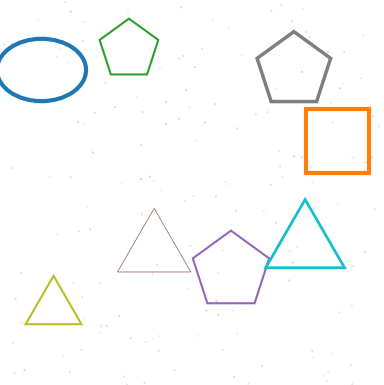[{"shape": "oval", "thickness": 3, "radius": 0.58, "center": [0.108, 0.818]}, {"shape": "square", "thickness": 3, "radius": 0.41, "center": [0.877, 0.635]}, {"shape": "pentagon", "thickness": 1.5, "radius": 0.4, "center": [0.335, 0.871]}, {"shape": "pentagon", "thickness": 1.5, "radius": 0.52, "center": [0.6, 0.297]}, {"shape": "triangle", "thickness": 0.5, "radius": 0.55, "center": [0.4, 0.349]}, {"shape": "pentagon", "thickness": 2.5, "radius": 0.5, "center": [0.763, 0.817]}, {"shape": "triangle", "thickness": 1.5, "radius": 0.42, "center": [0.139, 0.2]}, {"shape": "triangle", "thickness": 2, "radius": 0.59, "center": [0.793, 0.364]}]